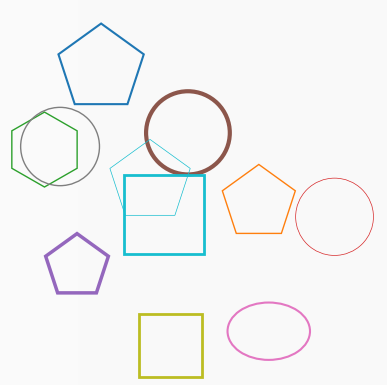[{"shape": "pentagon", "thickness": 1.5, "radius": 0.58, "center": [0.261, 0.823]}, {"shape": "pentagon", "thickness": 1, "radius": 0.49, "center": [0.668, 0.474]}, {"shape": "hexagon", "thickness": 1, "radius": 0.49, "center": [0.115, 0.612]}, {"shape": "circle", "thickness": 0.5, "radius": 0.5, "center": [0.863, 0.437]}, {"shape": "pentagon", "thickness": 2.5, "radius": 0.43, "center": [0.199, 0.308]}, {"shape": "circle", "thickness": 3, "radius": 0.54, "center": [0.485, 0.655]}, {"shape": "oval", "thickness": 1.5, "radius": 0.53, "center": [0.694, 0.14]}, {"shape": "circle", "thickness": 1, "radius": 0.51, "center": [0.155, 0.619]}, {"shape": "square", "thickness": 2, "radius": 0.41, "center": [0.439, 0.103]}, {"shape": "square", "thickness": 2, "radius": 0.52, "center": [0.423, 0.443]}, {"shape": "pentagon", "thickness": 0.5, "radius": 0.54, "center": [0.387, 0.529]}]